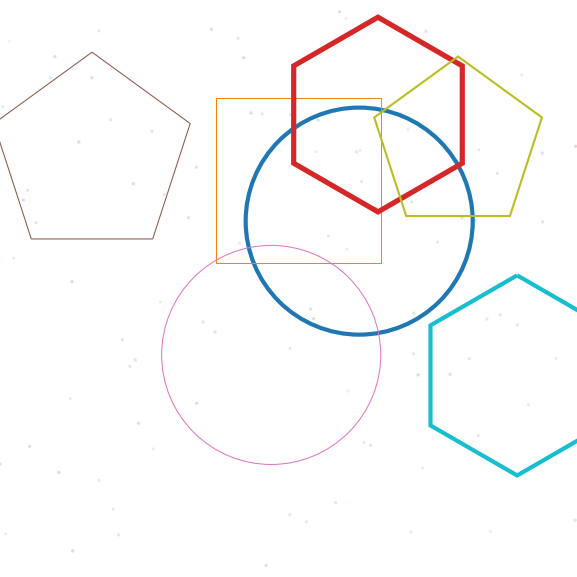[{"shape": "circle", "thickness": 2, "radius": 0.98, "center": [0.622, 0.616]}, {"shape": "square", "thickness": 0.5, "radius": 0.71, "center": [0.517, 0.686]}, {"shape": "hexagon", "thickness": 2.5, "radius": 0.84, "center": [0.655, 0.801]}, {"shape": "pentagon", "thickness": 0.5, "radius": 0.89, "center": [0.159, 0.73]}, {"shape": "circle", "thickness": 0.5, "radius": 0.95, "center": [0.47, 0.385]}, {"shape": "pentagon", "thickness": 1, "radius": 0.76, "center": [0.793, 0.749]}, {"shape": "hexagon", "thickness": 2, "radius": 0.87, "center": [0.895, 0.349]}]